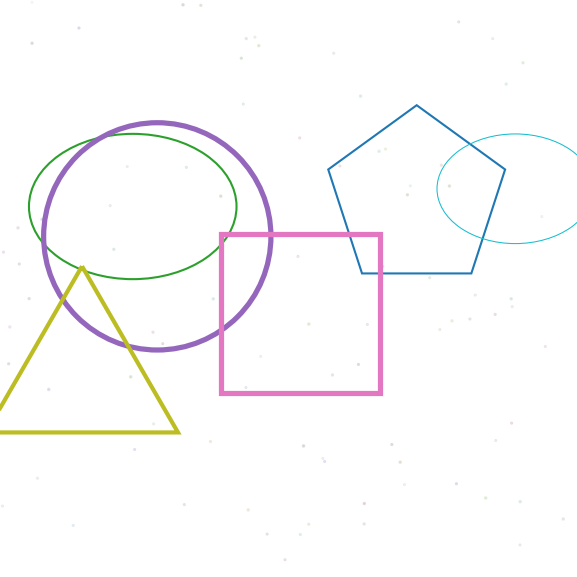[{"shape": "pentagon", "thickness": 1, "radius": 0.81, "center": [0.722, 0.656]}, {"shape": "oval", "thickness": 1, "radius": 0.9, "center": [0.23, 0.642]}, {"shape": "circle", "thickness": 2.5, "radius": 0.98, "center": [0.272, 0.59]}, {"shape": "square", "thickness": 2.5, "radius": 0.69, "center": [0.52, 0.456]}, {"shape": "triangle", "thickness": 2, "radius": 0.96, "center": [0.142, 0.346]}, {"shape": "oval", "thickness": 0.5, "radius": 0.68, "center": [0.892, 0.672]}]